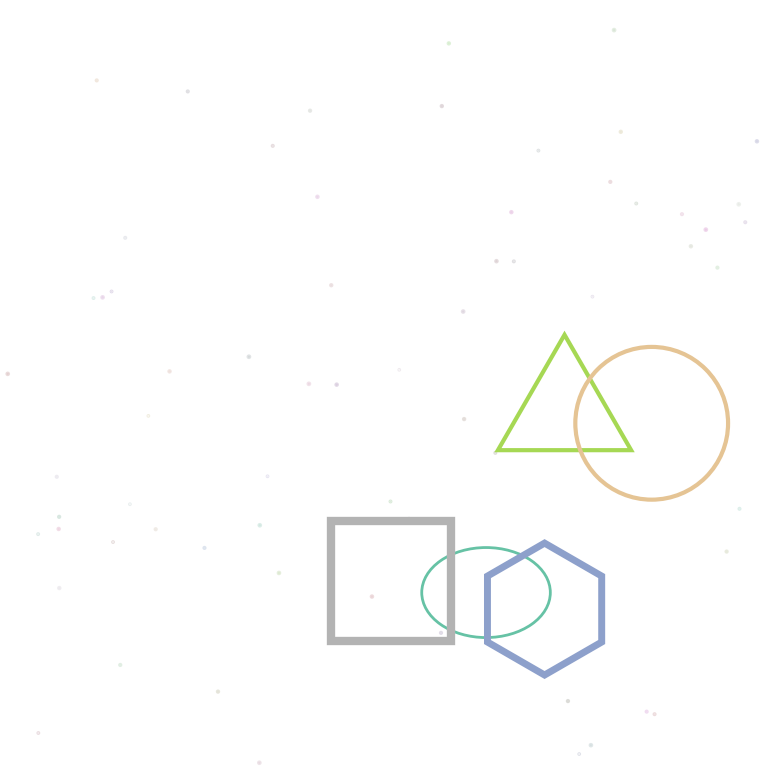[{"shape": "oval", "thickness": 1, "radius": 0.42, "center": [0.631, 0.23]}, {"shape": "hexagon", "thickness": 2.5, "radius": 0.43, "center": [0.707, 0.209]}, {"shape": "triangle", "thickness": 1.5, "radius": 0.5, "center": [0.733, 0.465]}, {"shape": "circle", "thickness": 1.5, "radius": 0.5, "center": [0.846, 0.45]}, {"shape": "square", "thickness": 3, "radius": 0.39, "center": [0.507, 0.245]}]